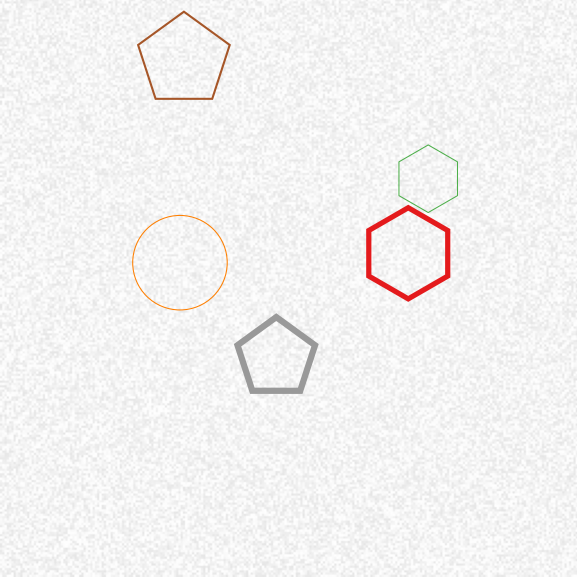[{"shape": "hexagon", "thickness": 2.5, "radius": 0.39, "center": [0.707, 0.561]}, {"shape": "hexagon", "thickness": 0.5, "radius": 0.29, "center": [0.742, 0.69]}, {"shape": "circle", "thickness": 0.5, "radius": 0.41, "center": [0.312, 0.544]}, {"shape": "pentagon", "thickness": 1, "radius": 0.42, "center": [0.318, 0.895]}, {"shape": "pentagon", "thickness": 3, "radius": 0.35, "center": [0.478, 0.38]}]